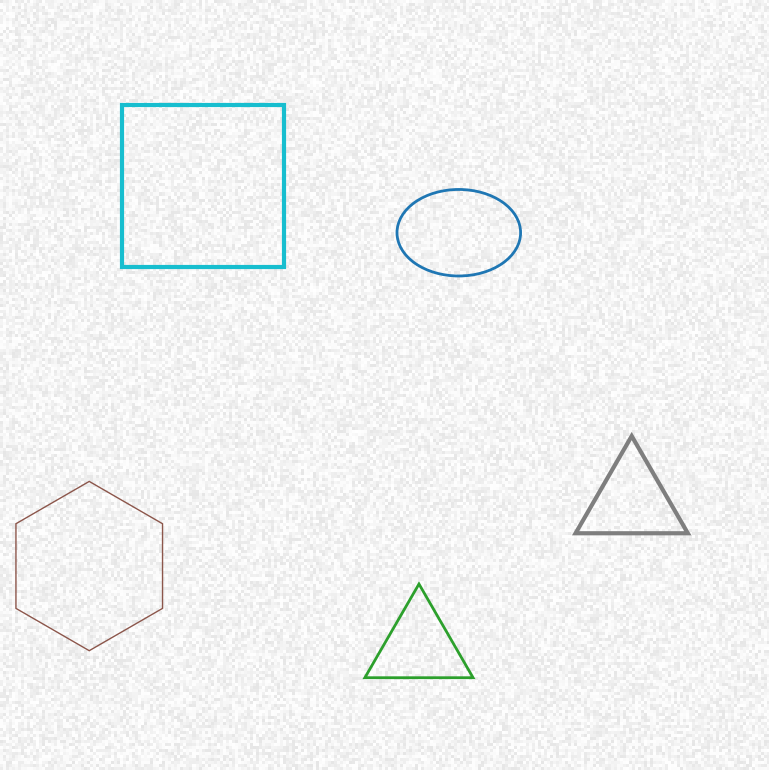[{"shape": "oval", "thickness": 1, "radius": 0.4, "center": [0.596, 0.698]}, {"shape": "triangle", "thickness": 1, "radius": 0.41, "center": [0.544, 0.16]}, {"shape": "hexagon", "thickness": 0.5, "radius": 0.55, "center": [0.116, 0.265]}, {"shape": "triangle", "thickness": 1.5, "radius": 0.42, "center": [0.82, 0.35]}, {"shape": "square", "thickness": 1.5, "radius": 0.53, "center": [0.264, 0.758]}]